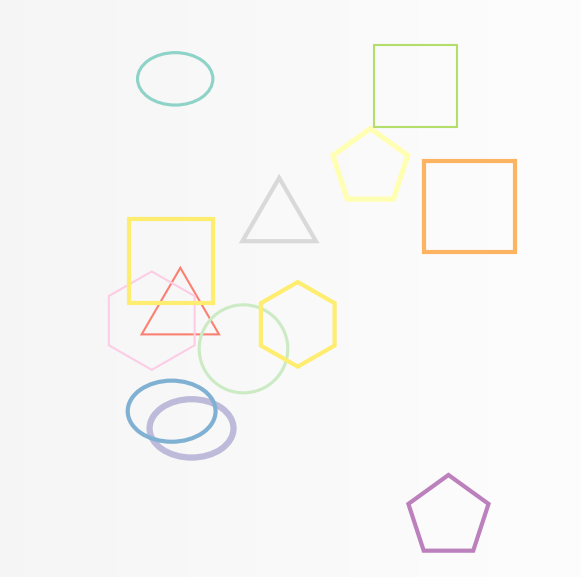[{"shape": "oval", "thickness": 1.5, "radius": 0.32, "center": [0.301, 0.863]}, {"shape": "pentagon", "thickness": 2.5, "radius": 0.34, "center": [0.637, 0.709]}, {"shape": "oval", "thickness": 3, "radius": 0.36, "center": [0.33, 0.257]}, {"shape": "triangle", "thickness": 1, "radius": 0.38, "center": [0.31, 0.459]}, {"shape": "oval", "thickness": 2, "radius": 0.38, "center": [0.295, 0.287]}, {"shape": "square", "thickness": 2, "radius": 0.39, "center": [0.808, 0.641]}, {"shape": "square", "thickness": 1, "radius": 0.35, "center": [0.715, 0.851]}, {"shape": "hexagon", "thickness": 1, "radius": 0.43, "center": [0.261, 0.444]}, {"shape": "triangle", "thickness": 2, "radius": 0.37, "center": [0.48, 0.618]}, {"shape": "pentagon", "thickness": 2, "radius": 0.36, "center": [0.772, 0.104]}, {"shape": "circle", "thickness": 1.5, "radius": 0.38, "center": [0.419, 0.395]}, {"shape": "hexagon", "thickness": 2, "radius": 0.37, "center": [0.512, 0.437]}, {"shape": "square", "thickness": 2, "radius": 0.36, "center": [0.294, 0.547]}]